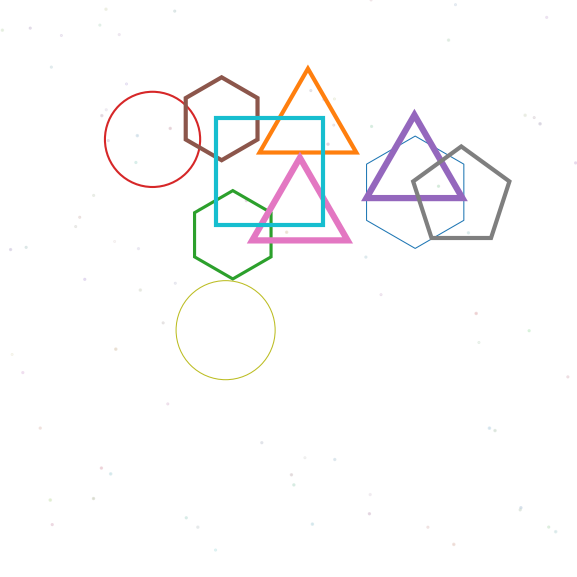[{"shape": "hexagon", "thickness": 0.5, "radius": 0.49, "center": [0.719, 0.666]}, {"shape": "triangle", "thickness": 2, "radius": 0.48, "center": [0.533, 0.783]}, {"shape": "hexagon", "thickness": 1.5, "radius": 0.38, "center": [0.403, 0.593]}, {"shape": "circle", "thickness": 1, "radius": 0.41, "center": [0.264, 0.758]}, {"shape": "triangle", "thickness": 3, "radius": 0.48, "center": [0.718, 0.704]}, {"shape": "hexagon", "thickness": 2, "radius": 0.36, "center": [0.384, 0.793]}, {"shape": "triangle", "thickness": 3, "radius": 0.48, "center": [0.519, 0.631]}, {"shape": "pentagon", "thickness": 2, "radius": 0.44, "center": [0.799, 0.658]}, {"shape": "circle", "thickness": 0.5, "radius": 0.43, "center": [0.391, 0.427]}, {"shape": "square", "thickness": 2, "radius": 0.46, "center": [0.466, 0.702]}]